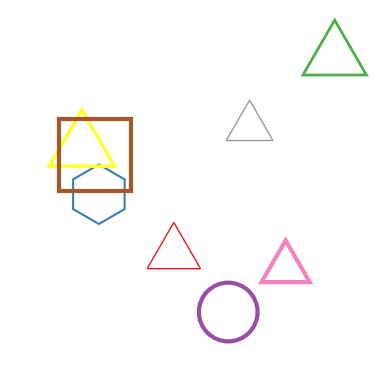[{"shape": "triangle", "thickness": 1, "radius": 0.4, "center": [0.452, 0.342]}, {"shape": "hexagon", "thickness": 1.5, "radius": 0.39, "center": [0.257, 0.495]}, {"shape": "triangle", "thickness": 2, "radius": 0.48, "center": [0.869, 0.853]}, {"shape": "circle", "thickness": 3, "radius": 0.38, "center": [0.593, 0.19]}, {"shape": "triangle", "thickness": 2.5, "radius": 0.49, "center": [0.213, 0.617]}, {"shape": "square", "thickness": 3, "radius": 0.47, "center": [0.247, 0.597]}, {"shape": "triangle", "thickness": 3, "radius": 0.36, "center": [0.742, 0.303]}, {"shape": "triangle", "thickness": 1, "radius": 0.35, "center": [0.648, 0.67]}]